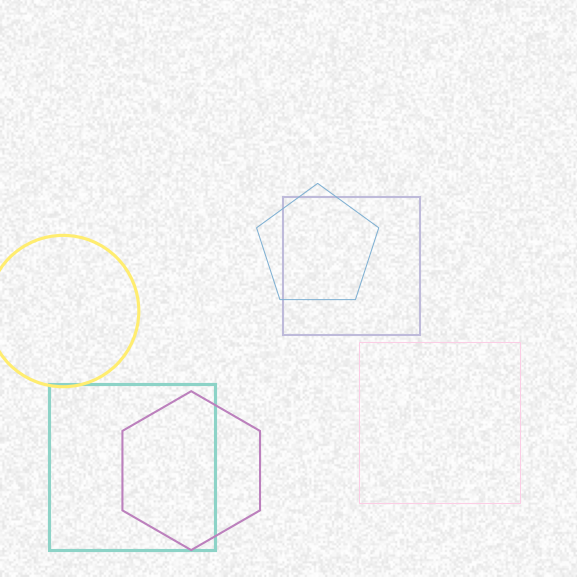[{"shape": "square", "thickness": 1.5, "radius": 0.72, "center": [0.229, 0.191]}, {"shape": "square", "thickness": 1, "radius": 0.59, "center": [0.609, 0.539]}, {"shape": "pentagon", "thickness": 0.5, "radius": 0.56, "center": [0.55, 0.57]}, {"shape": "square", "thickness": 0.5, "radius": 0.7, "center": [0.761, 0.267]}, {"shape": "hexagon", "thickness": 1, "radius": 0.69, "center": [0.331, 0.184]}, {"shape": "circle", "thickness": 1.5, "radius": 0.66, "center": [0.109, 0.461]}]